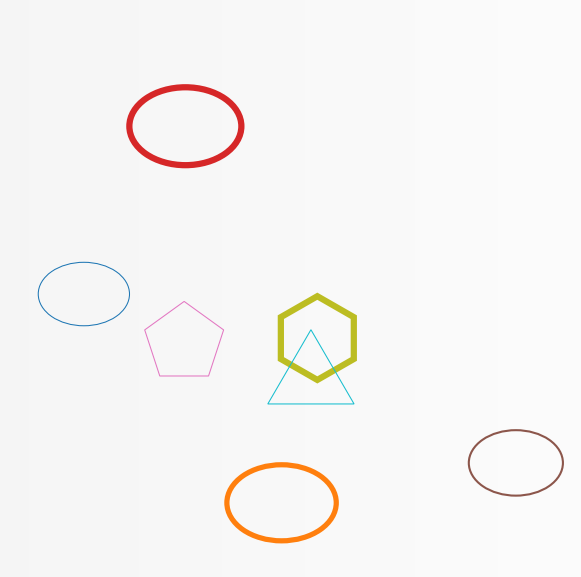[{"shape": "oval", "thickness": 0.5, "radius": 0.39, "center": [0.144, 0.49]}, {"shape": "oval", "thickness": 2.5, "radius": 0.47, "center": [0.484, 0.129]}, {"shape": "oval", "thickness": 3, "radius": 0.48, "center": [0.319, 0.781]}, {"shape": "oval", "thickness": 1, "radius": 0.4, "center": [0.888, 0.198]}, {"shape": "pentagon", "thickness": 0.5, "radius": 0.36, "center": [0.317, 0.406]}, {"shape": "hexagon", "thickness": 3, "radius": 0.36, "center": [0.546, 0.414]}, {"shape": "triangle", "thickness": 0.5, "radius": 0.43, "center": [0.535, 0.342]}]